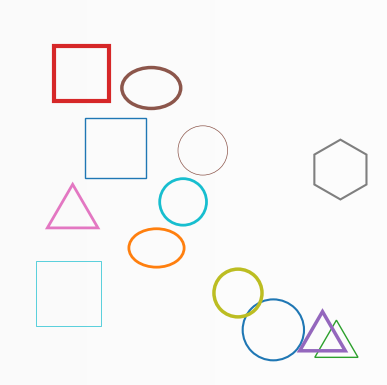[{"shape": "square", "thickness": 1, "radius": 0.39, "center": [0.297, 0.615]}, {"shape": "circle", "thickness": 1.5, "radius": 0.4, "center": [0.705, 0.143]}, {"shape": "oval", "thickness": 2, "radius": 0.36, "center": [0.404, 0.356]}, {"shape": "triangle", "thickness": 1, "radius": 0.32, "center": [0.868, 0.104]}, {"shape": "square", "thickness": 3, "radius": 0.35, "center": [0.211, 0.809]}, {"shape": "triangle", "thickness": 2.5, "radius": 0.34, "center": [0.832, 0.123]}, {"shape": "circle", "thickness": 0.5, "radius": 0.32, "center": [0.523, 0.609]}, {"shape": "oval", "thickness": 2.5, "radius": 0.38, "center": [0.39, 0.771]}, {"shape": "triangle", "thickness": 2, "radius": 0.38, "center": [0.187, 0.446]}, {"shape": "hexagon", "thickness": 1.5, "radius": 0.39, "center": [0.878, 0.56]}, {"shape": "circle", "thickness": 2.5, "radius": 0.31, "center": [0.614, 0.239]}, {"shape": "circle", "thickness": 2, "radius": 0.3, "center": [0.473, 0.476]}, {"shape": "square", "thickness": 0.5, "radius": 0.42, "center": [0.178, 0.237]}]